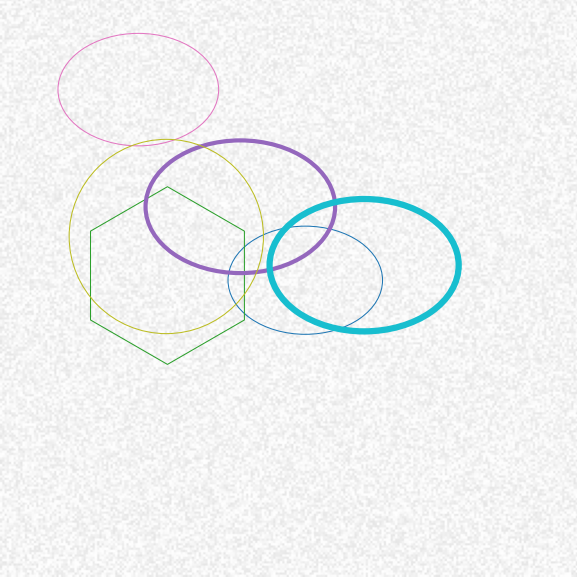[{"shape": "oval", "thickness": 0.5, "radius": 0.67, "center": [0.529, 0.514]}, {"shape": "hexagon", "thickness": 0.5, "radius": 0.77, "center": [0.29, 0.522]}, {"shape": "oval", "thickness": 2, "radius": 0.82, "center": [0.416, 0.641]}, {"shape": "oval", "thickness": 0.5, "radius": 0.7, "center": [0.239, 0.844]}, {"shape": "circle", "thickness": 0.5, "radius": 0.84, "center": [0.288, 0.59]}, {"shape": "oval", "thickness": 3, "radius": 0.82, "center": [0.631, 0.54]}]